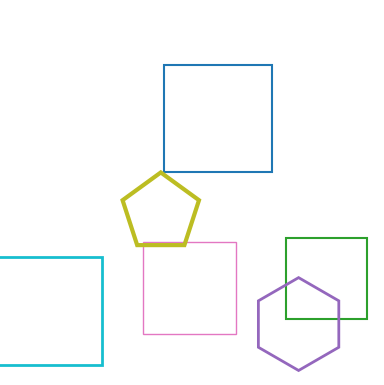[{"shape": "square", "thickness": 1.5, "radius": 0.7, "center": [0.566, 0.692]}, {"shape": "square", "thickness": 1.5, "radius": 0.52, "center": [0.849, 0.277]}, {"shape": "hexagon", "thickness": 2, "radius": 0.6, "center": [0.776, 0.158]}, {"shape": "square", "thickness": 1, "radius": 0.6, "center": [0.493, 0.252]}, {"shape": "pentagon", "thickness": 3, "radius": 0.52, "center": [0.418, 0.448]}, {"shape": "square", "thickness": 2, "radius": 0.7, "center": [0.125, 0.192]}]